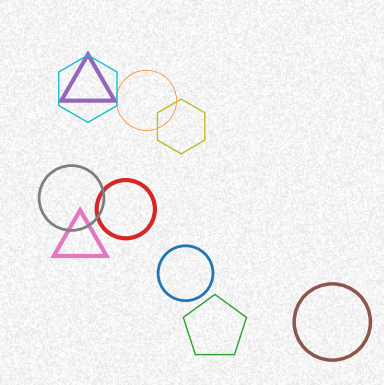[{"shape": "circle", "thickness": 2, "radius": 0.36, "center": [0.482, 0.29]}, {"shape": "circle", "thickness": 0.5, "radius": 0.39, "center": [0.38, 0.739]}, {"shape": "pentagon", "thickness": 1, "radius": 0.43, "center": [0.558, 0.149]}, {"shape": "circle", "thickness": 3, "radius": 0.38, "center": [0.327, 0.457]}, {"shape": "triangle", "thickness": 3, "radius": 0.4, "center": [0.228, 0.779]}, {"shape": "circle", "thickness": 2.5, "radius": 0.5, "center": [0.863, 0.164]}, {"shape": "triangle", "thickness": 3, "radius": 0.4, "center": [0.208, 0.375]}, {"shape": "circle", "thickness": 2, "radius": 0.42, "center": [0.186, 0.486]}, {"shape": "hexagon", "thickness": 1, "radius": 0.36, "center": [0.471, 0.671]}, {"shape": "hexagon", "thickness": 1, "radius": 0.44, "center": [0.228, 0.769]}]